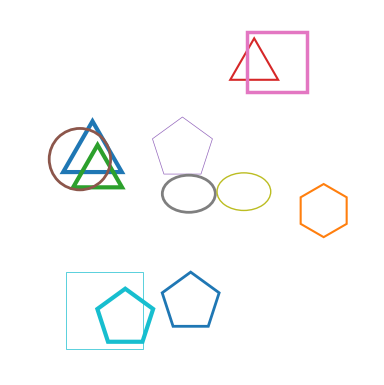[{"shape": "pentagon", "thickness": 2, "radius": 0.39, "center": [0.495, 0.215]}, {"shape": "triangle", "thickness": 3, "radius": 0.44, "center": [0.24, 0.597]}, {"shape": "hexagon", "thickness": 1.5, "radius": 0.34, "center": [0.841, 0.453]}, {"shape": "triangle", "thickness": 3, "radius": 0.37, "center": [0.253, 0.55]}, {"shape": "triangle", "thickness": 1.5, "radius": 0.36, "center": [0.66, 0.829]}, {"shape": "pentagon", "thickness": 0.5, "radius": 0.41, "center": [0.474, 0.614]}, {"shape": "circle", "thickness": 2, "radius": 0.4, "center": [0.208, 0.587]}, {"shape": "square", "thickness": 2.5, "radius": 0.39, "center": [0.719, 0.839]}, {"shape": "oval", "thickness": 2, "radius": 0.34, "center": [0.49, 0.497]}, {"shape": "oval", "thickness": 1, "radius": 0.35, "center": [0.633, 0.502]}, {"shape": "square", "thickness": 0.5, "radius": 0.5, "center": [0.271, 0.194]}, {"shape": "pentagon", "thickness": 3, "radius": 0.38, "center": [0.325, 0.174]}]